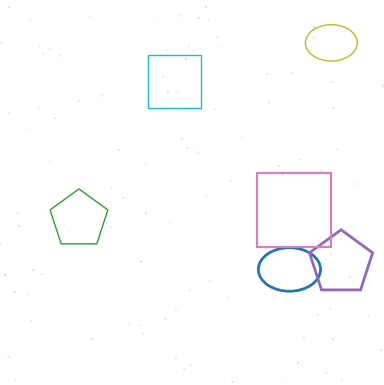[{"shape": "oval", "thickness": 2, "radius": 0.4, "center": [0.752, 0.3]}, {"shape": "pentagon", "thickness": 1, "radius": 0.39, "center": [0.205, 0.43]}, {"shape": "pentagon", "thickness": 2, "radius": 0.43, "center": [0.886, 0.317]}, {"shape": "square", "thickness": 1.5, "radius": 0.48, "center": [0.763, 0.454]}, {"shape": "oval", "thickness": 1, "radius": 0.34, "center": [0.861, 0.889]}, {"shape": "square", "thickness": 1, "radius": 0.34, "center": [0.453, 0.788]}]